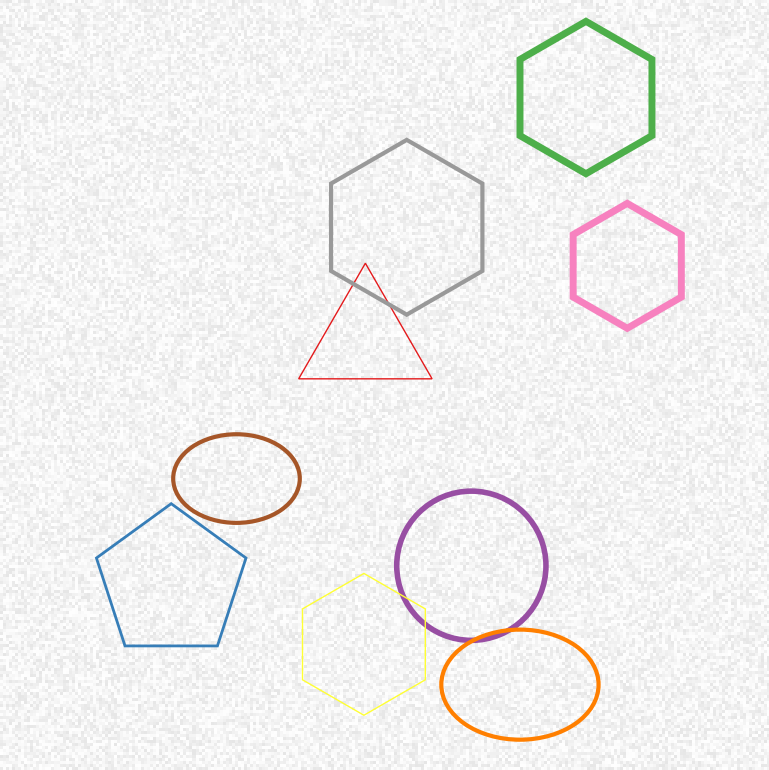[{"shape": "triangle", "thickness": 0.5, "radius": 0.5, "center": [0.475, 0.558]}, {"shape": "pentagon", "thickness": 1, "radius": 0.51, "center": [0.222, 0.244]}, {"shape": "hexagon", "thickness": 2.5, "radius": 0.49, "center": [0.761, 0.873]}, {"shape": "circle", "thickness": 2, "radius": 0.48, "center": [0.612, 0.265]}, {"shape": "oval", "thickness": 1.5, "radius": 0.51, "center": [0.675, 0.111]}, {"shape": "hexagon", "thickness": 0.5, "radius": 0.46, "center": [0.473, 0.163]}, {"shape": "oval", "thickness": 1.5, "radius": 0.41, "center": [0.307, 0.378]}, {"shape": "hexagon", "thickness": 2.5, "radius": 0.41, "center": [0.815, 0.655]}, {"shape": "hexagon", "thickness": 1.5, "radius": 0.57, "center": [0.528, 0.705]}]